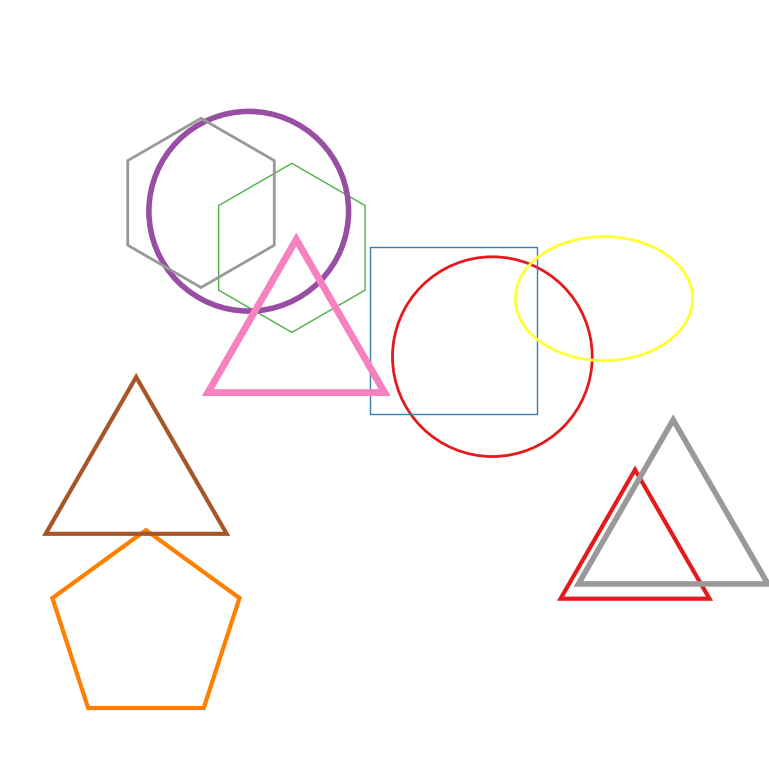[{"shape": "circle", "thickness": 1, "radius": 0.65, "center": [0.639, 0.537]}, {"shape": "triangle", "thickness": 1.5, "radius": 0.56, "center": [0.825, 0.278]}, {"shape": "square", "thickness": 0.5, "radius": 0.54, "center": [0.589, 0.571]}, {"shape": "hexagon", "thickness": 0.5, "radius": 0.55, "center": [0.379, 0.678]}, {"shape": "circle", "thickness": 2, "radius": 0.65, "center": [0.323, 0.726]}, {"shape": "pentagon", "thickness": 1.5, "radius": 0.64, "center": [0.19, 0.184]}, {"shape": "oval", "thickness": 1, "radius": 0.58, "center": [0.784, 0.612]}, {"shape": "triangle", "thickness": 1.5, "radius": 0.68, "center": [0.177, 0.375]}, {"shape": "triangle", "thickness": 2.5, "radius": 0.66, "center": [0.385, 0.556]}, {"shape": "triangle", "thickness": 2, "radius": 0.71, "center": [0.874, 0.313]}, {"shape": "hexagon", "thickness": 1, "radius": 0.55, "center": [0.261, 0.737]}]